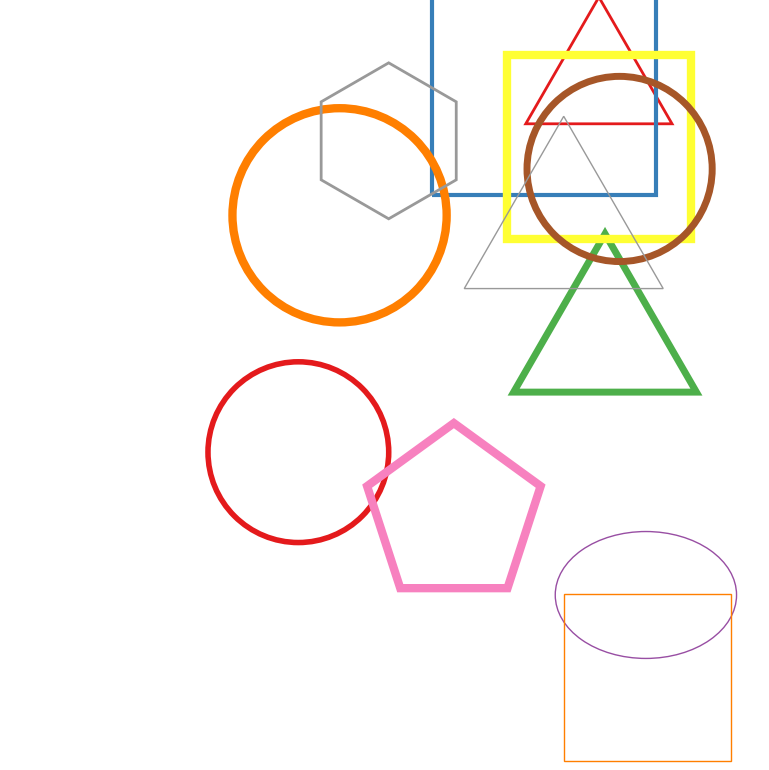[{"shape": "triangle", "thickness": 1, "radius": 0.55, "center": [0.778, 0.894]}, {"shape": "circle", "thickness": 2, "radius": 0.59, "center": [0.387, 0.413]}, {"shape": "square", "thickness": 1.5, "radius": 0.73, "center": [0.706, 0.892]}, {"shape": "triangle", "thickness": 2.5, "radius": 0.69, "center": [0.786, 0.559]}, {"shape": "oval", "thickness": 0.5, "radius": 0.59, "center": [0.839, 0.227]}, {"shape": "square", "thickness": 0.5, "radius": 0.54, "center": [0.841, 0.12]}, {"shape": "circle", "thickness": 3, "radius": 0.7, "center": [0.441, 0.72]}, {"shape": "square", "thickness": 3, "radius": 0.6, "center": [0.778, 0.809]}, {"shape": "circle", "thickness": 2.5, "radius": 0.6, "center": [0.805, 0.781]}, {"shape": "pentagon", "thickness": 3, "radius": 0.59, "center": [0.589, 0.332]}, {"shape": "hexagon", "thickness": 1, "radius": 0.51, "center": [0.505, 0.817]}, {"shape": "triangle", "thickness": 0.5, "radius": 0.75, "center": [0.732, 0.7]}]